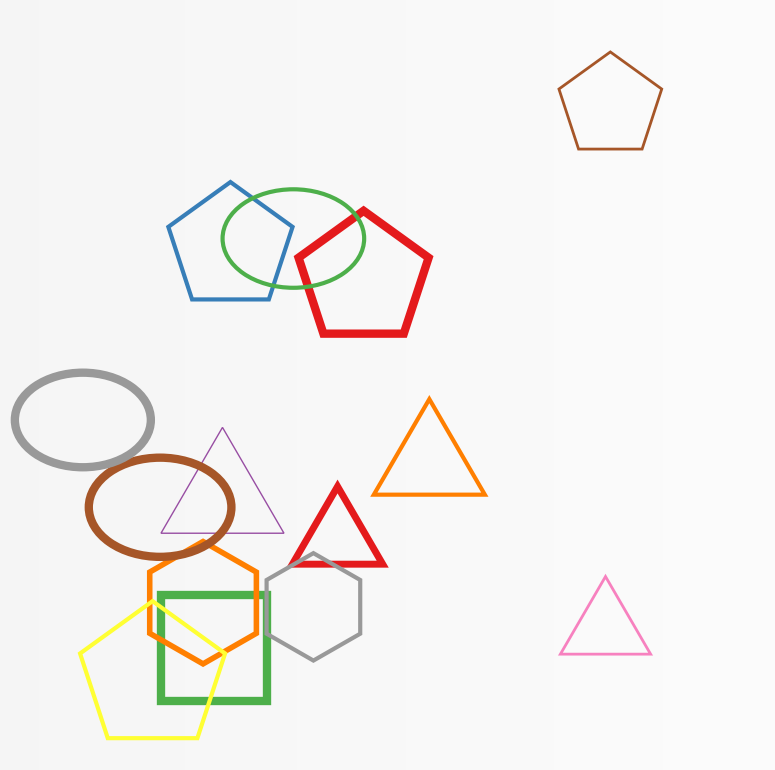[{"shape": "triangle", "thickness": 2.5, "radius": 0.34, "center": [0.436, 0.301]}, {"shape": "pentagon", "thickness": 3, "radius": 0.44, "center": [0.469, 0.638]}, {"shape": "pentagon", "thickness": 1.5, "radius": 0.42, "center": [0.297, 0.679]}, {"shape": "square", "thickness": 3, "radius": 0.34, "center": [0.276, 0.158]}, {"shape": "oval", "thickness": 1.5, "radius": 0.46, "center": [0.379, 0.69]}, {"shape": "triangle", "thickness": 0.5, "radius": 0.46, "center": [0.287, 0.353]}, {"shape": "triangle", "thickness": 1.5, "radius": 0.41, "center": [0.554, 0.399]}, {"shape": "hexagon", "thickness": 2, "radius": 0.4, "center": [0.262, 0.217]}, {"shape": "pentagon", "thickness": 1.5, "radius": 0.49, "center": [0.197, 0.121]}, {"shape": "pentagon", "thickness": 1, "radius": 0.35, "center": [0.788, 0.863]}, {"shape": "oval", "thickness": 3, "radius": 0.46, "center": [0.207, 0.341]}, {"shape": "triangle", "thickness": 1, "radius": 0.34, "center": [0.781, 0.184]}, {"shape": "hexagon", "thickness": 1.5, "radius": 0.35, "center": [0.404, 0.212]}, {"shape": "oval", "thickness": 3, "radius": 0.44, "center": [0.107, 0.455]}]